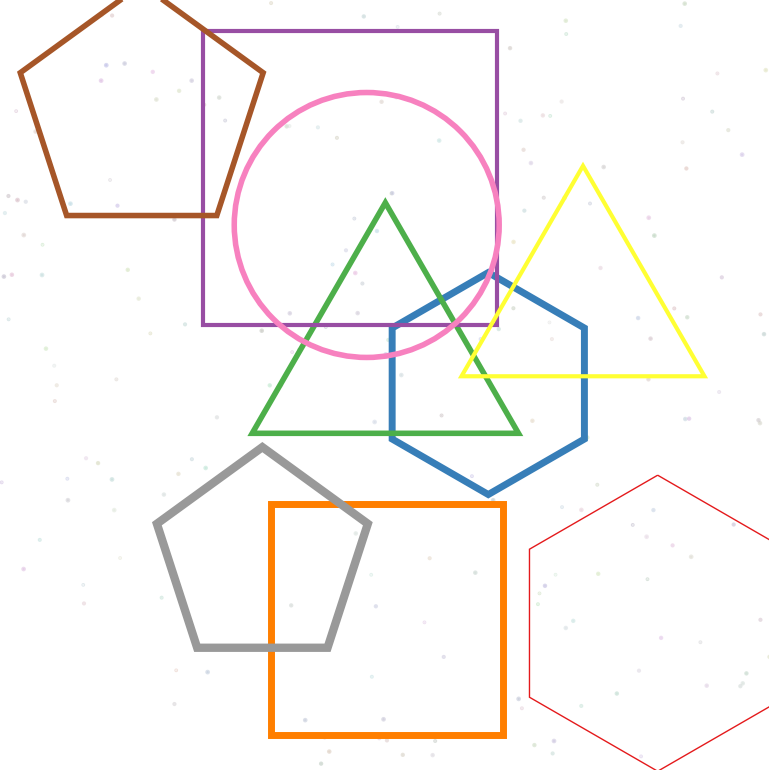[{"shape": "hexagon", "thickness": 0.5, "radius": 0.96, "center": [0.854, 0.191]}, {"shape": "hexagon", "thickness": 2.5, "radius": 0.72, "center": [0.634, 0.502]}, {"shape": "triangle", "thickness": 2, "radius": 1.0, "center": [0.5, 0.537]}, {"shape": "square", "thickness": 1.5, "radius": 0.95, "center": [0.454, 0.768]}, {"shape": "square", "thickness": 2.5, "radius": 0.75, "center": [0.503, 0.196]}, {"shape": "triangle", "thickness": 1.5, "radius": 0.91, "center": [0.757, 0.602]}, {"shape": "pentagon", "thickness": 2, "radius": 0.83, "center": [0.184, 0.854]}, {"shape": "circle", "thickness": 2, "radius": 0.86, "center": [0.476, 0.708]}, {"shape": "pentagon", "thickness": 3, "radius": 0.72, "center": [0.341, 0.275]}]